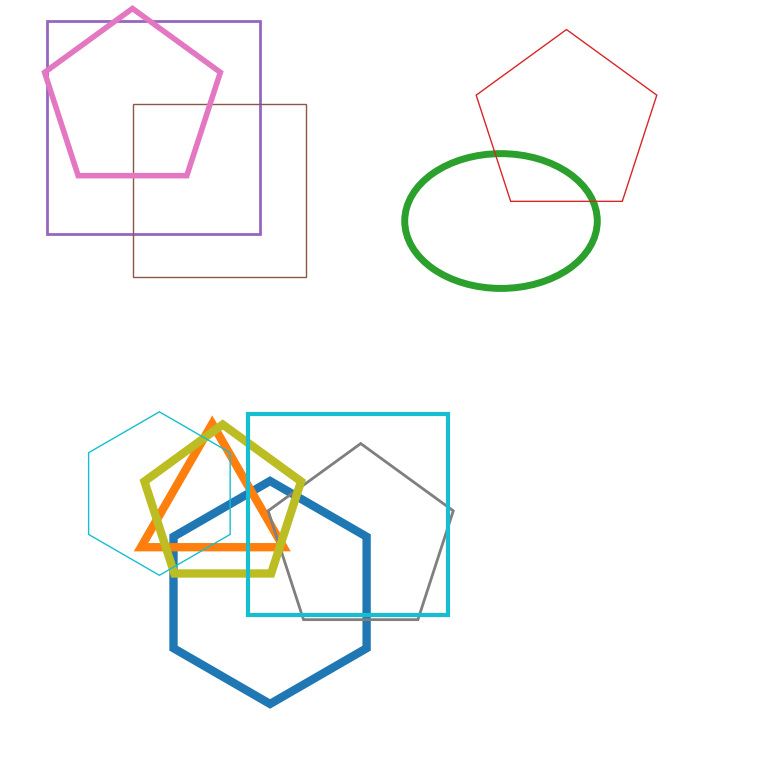[{"shape": "hexagon", "thickness": 3, "radius": 0.72, "center": [0.351, 0.231]}, {"shape": "triangle", "thickness": 3, "radius": 0.53, "center": [0.276, 0.343]}, {"shape": "oval", "thickness": 2.5, "radius": 0.63, "center": [0.651, 0.713]}, {"shape": "pentagon", "thickness": 0.5, "radius": 0.62, "center": [0.736, 0.838]}, {"shape": "square", "thickness": 1, "radius": 0.69, "center": [0.199, 0.835]}, {"shape": "square", "thickness": 0.5, "radius": 0.56, "center": [0.285, 0.753]}, {"shape": "pentagon", "thickness": 2, "radius": 0.6, "center": [0.172, 0.869]}, {"shape": "pentagon", "thickness": 1, "radius": 0.63, "center": [0.468, 0.298]}, {"shape": "pentagon", "thickness": 3, "radius": 0.53, "center": [0.289, 0.342]}, {"shape": "square", "thickness": 1.5, "radius": 0.65, "center": [0.452, 0.332]}, {"shape": "hexagon", "thickness": 0.5, "radius": 0.53, "center": [0.207, 0.359]}]